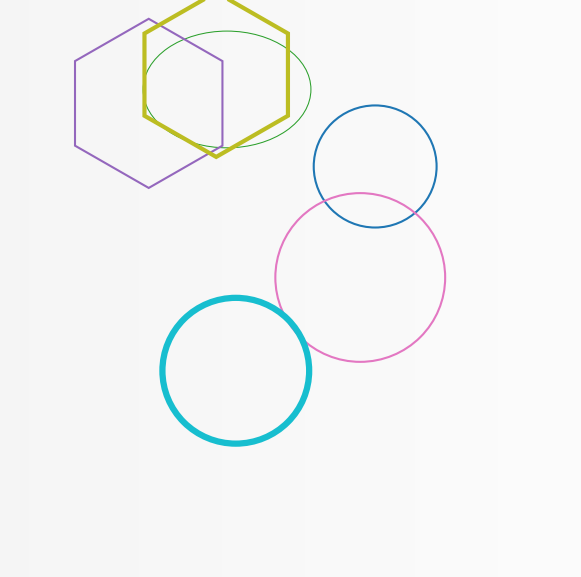[{"shape": "circle", "thickness": 1, "radius": 0.53, "center": [0.645, 0.711]}, {"shape": "oval", "thickness": 0.5, "radius": 0.72, "center": [0.391, 0.844]}, {"shape": "hexagon", "thickness": 1, "radius": 0.73, "center": [0.256, 0.82]}, {"shape": "circle", "thickness": 1, "radius": 0.73, "center": [0.62, 0.519]}, {"shape": "hexagon", "thickness": 2, "radius": 0.71, "center": [0.372, 0.87]}, {"shape": "circle", "thickness": 3, "radius": 0.63, "center": [0.406, 0.357]}]